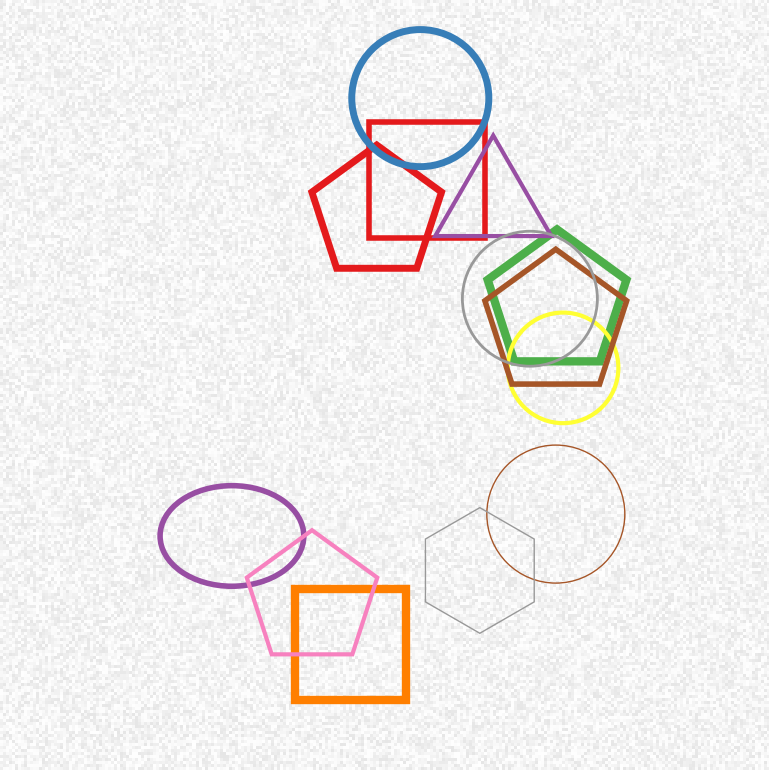[{"shape": "pentagon", "thickness": 2.5, "radius": 0.44, "center": [0.489, 0.723]}, {"shape": "square", "thickness": 2, "radius": 0.38, "center": [0.555, 0.766]}, {"shape": "circle", "thickness": 2.5, "radius": 0.45, "center": [0.546, 0.873]}, {"shape": "pentagon", "thickness": 3, "radius": 0.47, "center": [0.723, 0.607]}, {"shape": "oval", "thickness": 2, "radius": 0.47, "center": [0.301, 0.304]}, {"shape": "triangle", "thickness": 1.5, "radius": 0.44, "center": [0.641, 0.737]}, {"shape": "square", "thickness": 3, "radius": 0.36, "center": [0.455, 0.163]}, {"shape": "circle", "thickness": 1.5, "radius": 0.36, "center": [0.731, 0.522]}, {"shape": "circle", "thickness": 0.5, "radius": 0.45, "center": [0.722, 0.332]}, {"shape": "pentagon", "thickness": 2, "radius": 0.48, "center": [0.722, 0.579]}, {"shape": "pentagon", "thickness": 1.5, "radius": 0.45, "center": [0.405, 0.222]}, {"shape": "circle", "thickness": 1, "radius": 0.44, "center": [0.688, 0.612]}, {"shape": "hexagon", "thickness": 0.5, "radius": 0.41, "center": [0.623, 0.259]}]